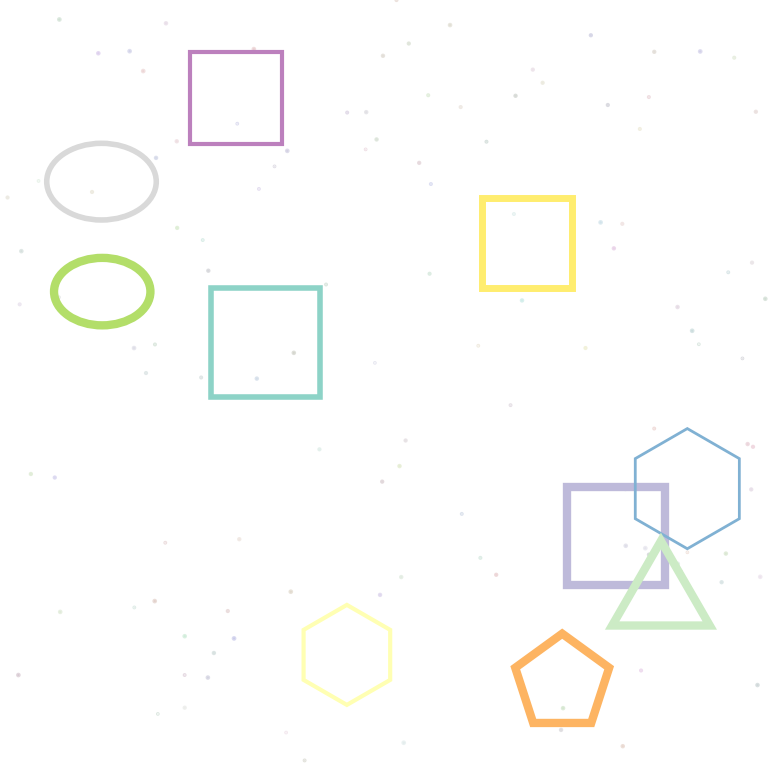[{"shape": "square", "thickness": 2, "radius": 0.35, "center": [0.345, 0.555]}, {"shape": "hexagon", "thickness": 1.5, "radius": 0.32, "center": [0.45, 0.149]}, {"shape": "square", "thickness": 3, "radius": 0.32, "center": [0.8, 0.304]}, {"shape": "hexagon", "thickness": 1, "radius": 0.39, "center": [0.893, 0.365]}, {"shape": "pentagon", "thickness": 3, "radius": 0.32, "center": [0.73, 0.113]}, {"shape": "oval", "thickness": 3, "radius": 0.31, "center": [0.133, 0.621]}, {"shape": "oval", "thickness": 2, "radius": 0.36, "center": [0.132, 0.764]}, {"shape": "square", "thickness": 1.5, "radius": 0.3, "center": [0.306, 0.873]}, {"shape": "triangle", "thickness": 3, "radius": 0.37, "center": [0.858, 0.224]}, {"shape": "square", "thickness": 2.5, "radius": 0.29, "center": [0.684, 0.685]}]